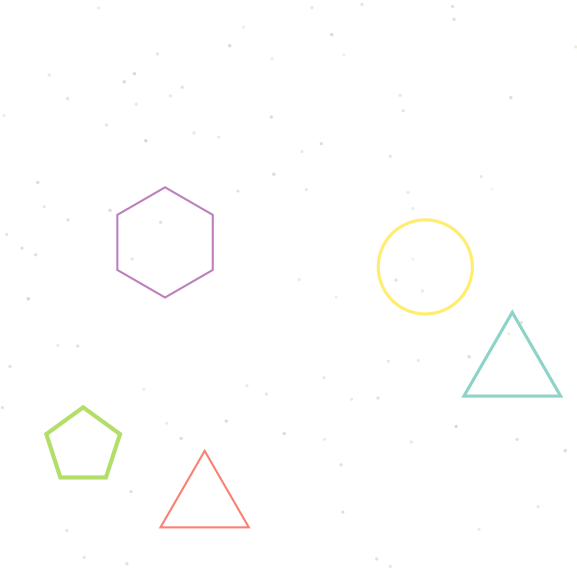[{"shape": "triangle", "thickness": 1.5, "radius": 0.48, "center": [0.887, 0.362]}, {"shape": "triangle", "thickness": 1, "radius": 0.44, "center": [0.354, 0.13]}, {"shape": "pentagon", "thickness": 2, "radius": 0.34, "center": [0.144, 0.227]}, {"shape": "hexagon", "thickness": 1, "radius": 0.48, "center": [0.286, 0.579]}, {"shape": "circle", "thickness": 1.5, "radius": 0.41, "center": [0.736, 0.537]}]